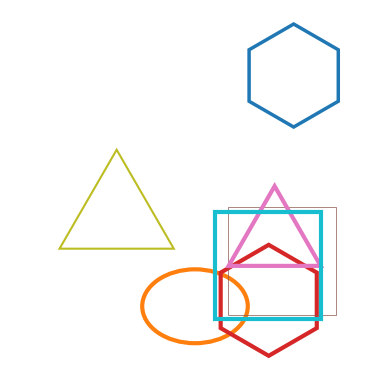[{"shape": "hexagon", "thickness": 2.5, "radius": 0.67, "center": [0.763, 0.804]}, {"shape": "oval", "thickness": 3, "radius": 0.69, "center": [0.507, 0.205]}, {"shape": "hexagon", "thickness": 3, "radius": 0.72, "center": [0.698, 0.22]}, {"shape": "square", "thickness": 0.5, "radius": 0.7, "center": [0.732, 0.321]}, {"shape": "triangle", "thickness": 3, "radius": 0.69, "center": [0.713, 0.378]}, {"shape": "triangle", "thickness": 1.5, "radius": 0.86, "center": [0.303, 0.44]}, {"shape": "square", "thickness": 3, "radius": 0.69, "center": [0.696, 0.311]}]